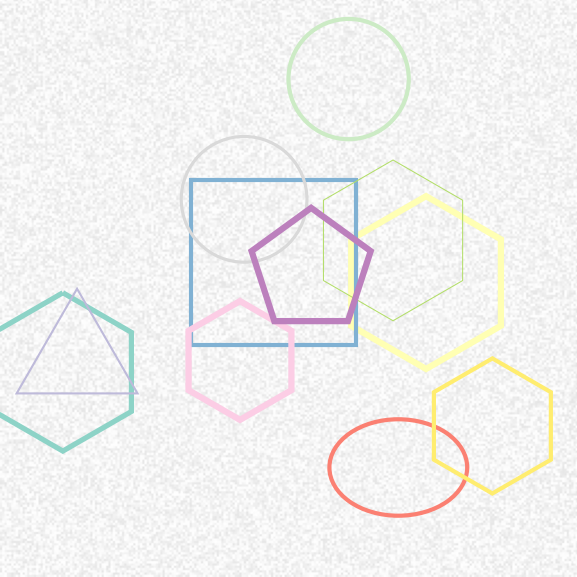[{"shape": "hexagon", "thickness": 2.5, "radius": 0.69, "center": [0.109, 0.355]}, {"shape": "hexagon", "thickness": 3, "radius": 0.75, "center": [0.738, 0.51]}, {"shape": "triangle", "thickness": 1, "radius": 0.6, "center": [0.133, 0.378]}, {"shape": "oval", "thickness": 2, "radius": 0.6, "center": [0.69, 0.19]}, {"shape": "square", "thickness": 2, "radius": 0.71, "center": [0.474, 0.545]}, {"shape": "hexagon", "thickness": 0.5, "radius": 0.7, "center": [0.681, 0.583]}, {"shape": "hexagon", "thickness": 3, "radius": 0.51, "center": [0.416, 0.375]}, {"shape": "circle", "thickness": 1.5, "radius": 0.54, "center": [0.423, 0.654]}, {"shape": "pentagon", "thickness": 3, "radius": 0.54, "center": [0.539, 0.531]}, {"shape": "circle", "thickness": 2, "radius": 0.52, "center": [0.604, 0.862]}, {"shape": "hexagon", "thickness": 2, "radius": 0.58, "center": [0.853, 0.262]}]